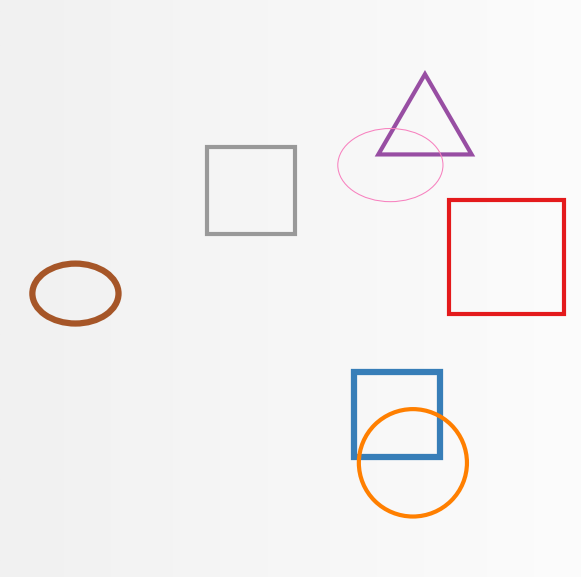[{"shape": "square", "thickness": 2, "radius": 0.49, "center": [0.871, 0.554]}, {"shape": "square", "thickness": 3, "radius": 0.37, "center": [0.683, 0.281]}, {"shape": "triangle", "thickness": 2, "radius": 0.46, "center": [0.731, 0.778]}, {"shape": "circle", "thickness": 2, "radius": 0.46, "center": [0.71, 0.198]}, {"shape": "oval", "thickness": 3, "radius": 0.37, "center": [0.13, 0.491]}, {"shape": "oval", "thickness": 0.5, "radius": 0.45, "center": [0.672, 0.713]}, {"shape": "square", "thickness": 2, "radius": 0.38, "center": [0.432, 0.669]}]